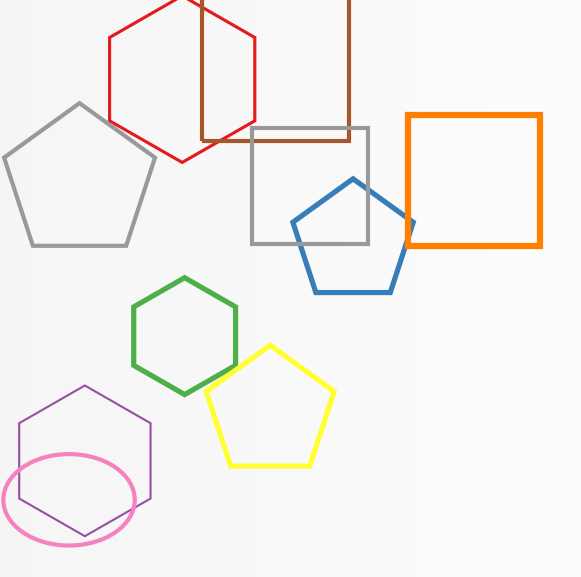[{"shape": "hexagon", "thickness": 1.5, "radius": 0.72, "center": [0.313, 0.862]}, {"shape": "pentagon", "thickness": 2.5, "radius": 0.54, "center": [0.607, 0.581]}, {"shape": "hexagon", "thickness": 2.5, "radius": 0.51, "center": [0.318, 0.417]}, {"shape": "hexagon", "thickness": 1, "radius": 0.65, "center": [0.146, 0.201]}, {"shape": "square", "thickness": 3, "radius": 0.57, "center": [0.815, 0.686]}, {"shape": "pentagon", "thickness": 2.5, "radius": 0.58, "center": [0.465, 0.286]}, {"shape": "square", "thickness": 2, "radius": 0.63, "center": [0.474, 0.881]}, {"shape": "oval", "thickness": 2, "radius": 0.57, "center": [0.119, 0.134]}, {"shape": "square", "thickness": 2, "radius": 0.5, "center": [0.533, 0.677]}, {"shape": "pentagon", "thickness": 2, "radius": 0.68, "center": [0.137, 0.684]}]